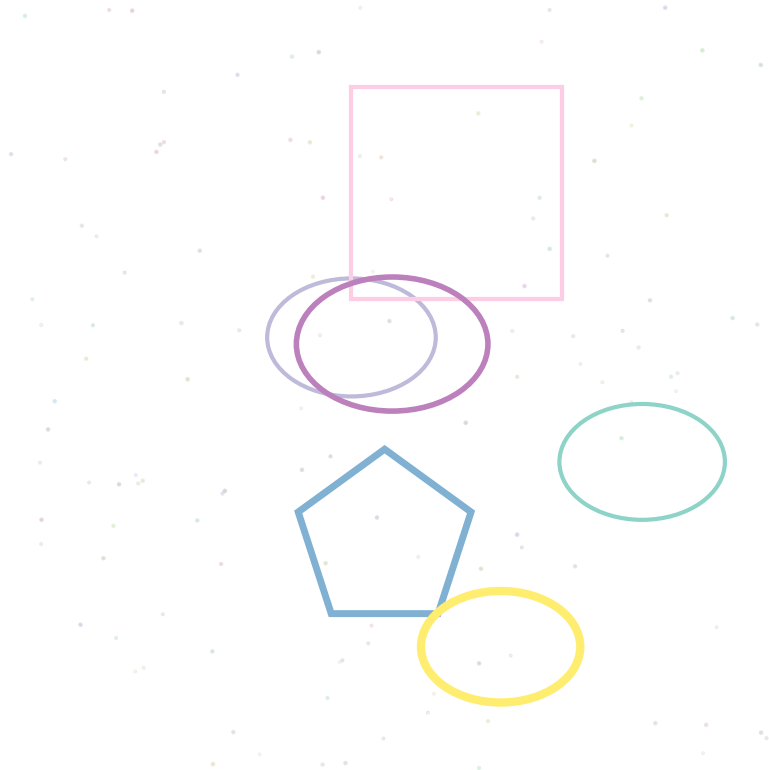[{"shape": "oval", "thickness": 1.5, "radius": 0.54, "center": [0.834, 0.4]}, {"shape": "oval", "thickness": 1.5, "radius": 0.55, "center": [0.456, 0.562]}, {"shape": "pentagon", "thickness": 2.5, "radius": 0.59, "center": [0.5, 0.299]}, {"shape": "square", "thickness": 1.5, "radius": 0.69, "center": [0.593, 0.749]}, {"shape": "oval", "thickness": 2, "radius": 0.62, "center": [0.509, 0.553]}, {"shape": "oval", "thickness": 3, "radius": 0.52, "center": [0.65, 0.16]}]